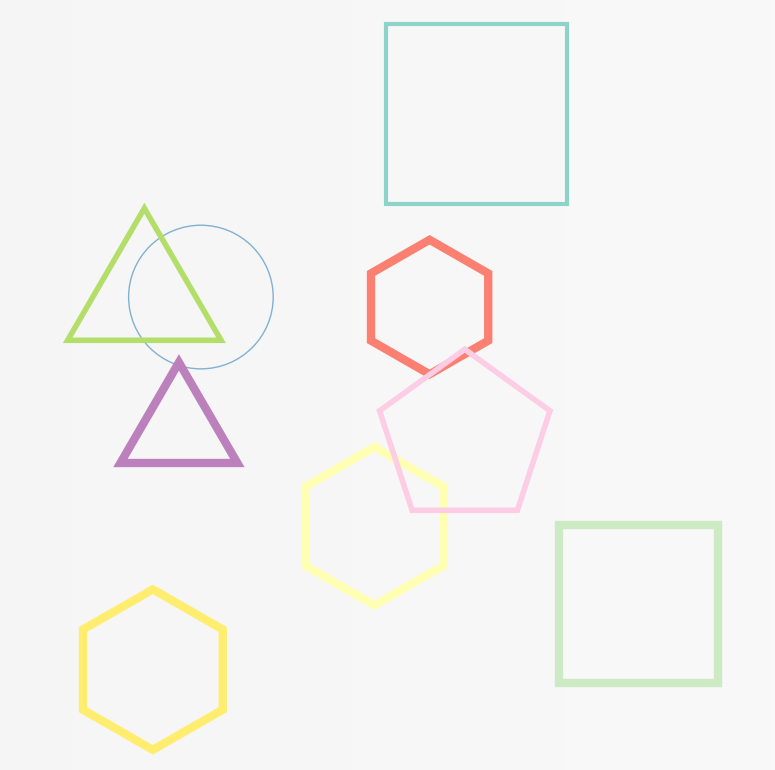[{"shape": "square", "thickness": 1.5, "radius": 0.59, "center": [0.615, 0.852]}, {"shape": "hexagon", "thickness": 3, "radius": 0.51, "center": [0.483, 0.317]}, {"shape": "hexagon", "thickness": 3, "radius": 0.44, "center": [0.554, 0.601]}, {"shape": "circle", "thickness": 0.5, "radius": 0.47, "center": [0.259, 0.614]}, {"shape": "triangle", "thickness": 2, "radius": 0.57, "center": [0.186, 0.615]}, {"shape": "pentagon", "thickness": 2, "radius": 0.58, "center": [0.6, 0.431]}, {"shape": "triangle", "thickness": 3, "radius": 0.44, "center": [0.231, 0.442]}, {"shape": "square", "thickness": 3, "radius": 0.51, "center": [0.824, 0.216]}, {"shape": "hexagon", "thickness": 3, "radius": 0.52, "center": [0.197, 0.13]}]